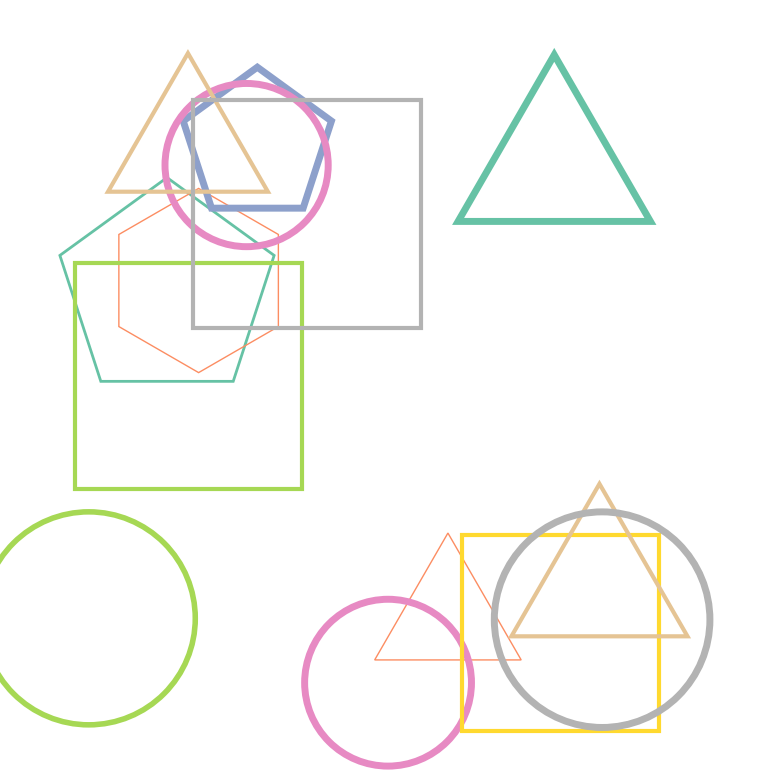[{"shape": "triangle", "thickness": 2.5, "radius": 0.72, "center": [0.72, 0.785]}, {"shape": "pentagon", "thickness": 1, "radius": 0.73, "center": [0.217, 0.623]}, {"shape": "hexagon", "thickness": 0.5, "radius": 0.6, "center": [0.258, 0.636]}, {"shape": "triangle", "thickness": 0.5, "radius": 0.55, "center": [0.582, 0.198]}, {"shape": "pentagon", "thickness": 2.5, "radius": 0.51, "center": [0.334, 0.812]}, {"shape": "circle", "thickness": 2.5, "radius": 0.53, "center": [0.32, 0.786]}, {"shape": "circle", "thickness": 2.5, "radius": 0.54, "center": [0.504, 0.113]}, {"shape": "circle", "thickness": 2, "radius": 0.69, "center": [0.115, 0.197]}, {"shape": "square", "thickness": 1.5, "radius": 0.74, "center": [0.245, 0.512]}, {"shape": "square", "thickness": 1.5, "radius": 0.64, "center": [0.728, 0.178]}, {"shape": "triangle", "thickness": 1.5, "radius": 0.66, "center": [0.779, 0.24]}, {"shape": "triangle", "thickness": 1.5, "radius": 0.6, "center": [0.244, 0.811]}, {"shape": "square", "thickness": 1.5, "radius": 0.74, "center": [0.399, 0.722]}, {"shape": "circle", "thickness": 2.5, "radius": 0.7, "center": [0.782, 0.195]}]